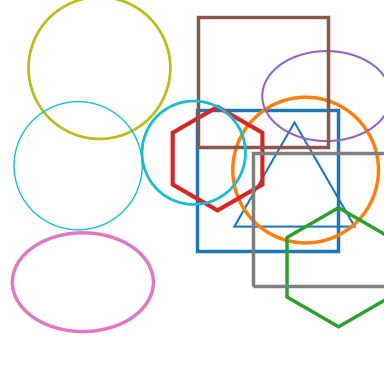[{"shape": "square", "thickness": 2.5, "radius": 0.91, "center": [0.695, 0.531]}, {"shape": "triangle", "thickness": 1.5, "radius": 0.9, "center": [0.765, 0.502]}, {"shape": "circle", "thickness": 2.5, "radius": 0.95, "center": [0.794, 0.558]}, {"shape": "hexagon", "thickness": 2.5, "radius": 0.77, "center": [0.879, 0.306]}, {"shape": "hexagon", "thickness": 3, "radius": 0.67, "center": [0.565, 0.588]}, {"shape": "oval", "thickness": 1.5, "radius": 0.83, "center": [0.848, 0.75]}, {"shape": "square", "thickness": 2.5, "radius": 0.84, "center": [0.684, 0.787]}, {"shape": "oval", "thickness": 2.5, "radius": 0.92, "center": [0.215, 0.267]}, {"shape": "square", "thickness": 2.5, "radius": 0.87, "center": [0.829, 0.43]}, {"shape": "circle", "thickness": 2, "radius": 0.92, "center": [0.258, 0.823]}, {"shape": "circle", "thickness": 1, "radius": 0.83, "center": [0.203, 0.57]}, {"shape": "circle", "thickness": 2, "radius": 0.67, "center": [0.503, 0.603]}]